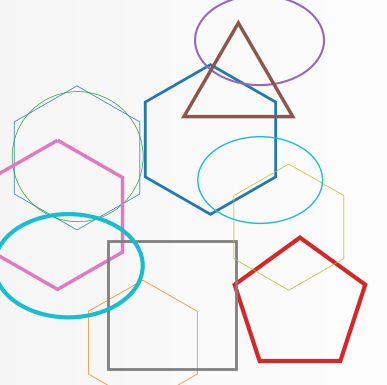[{"shape": "hexagon", "thickness": 2, "radius": 0.97, "center": [0.543, 0.638]}, {"shape": "hexagon", "thickness": 0.5, "radius": 0.94, "center": [0.199, 0.59]}, {"shape": "hexagon", "thickness": 0.5, "radius": 0.81, "center": [0.369, 0.11]}, {"shape": "circle", "thickness": 0.5, "radius": 0.84, "center": [0.2, 0.593]}, {"shape": "pentagon", "thickness": 3, "radius": 0.89, "center": [0.774, 0.206]}, {"shape": "oval", "thickness": 1.5, "radius": 0.83, "center": [0.67, 0.895]}, {"shape": "triangle", "thickness": 2.5, "radius": 0.81, "center": [0.615, 0.778]}, {"shape": "hexagon", "thickness": 2.5, "radius": 0.97, "center": [0.149, 0.442]}, {"shape": "square", "thickness": 2, "radius": 0.83, "center": [0.444, 0.208]}, {"shape": "hexagon", "thickness": 0.5, "radius": 0.82, "center": [0.745, 0.41]}, {"shape": "oval", "thickness": 1, "radius": 0.8, "center": [0.671, 0.532]}, {"shape": "oval", "thickness": 3, "radius": 0.96, "center": [0.177, 0.31]}]